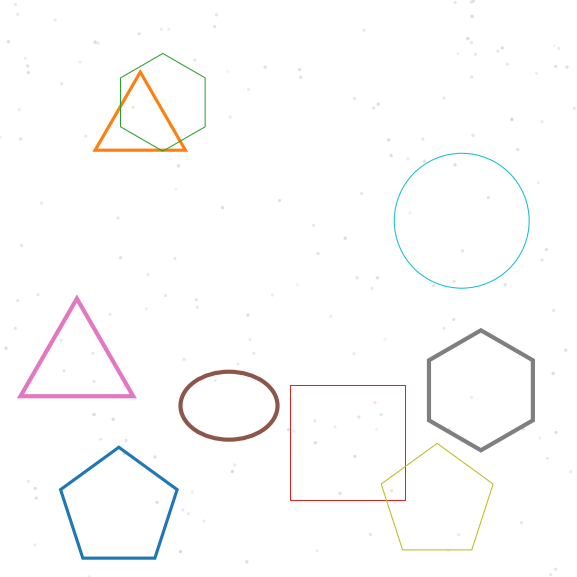[{"shape": "pentagon", "thickness": 1.5, "radius": 0.53, "center": [0.206, 0.119]}, {"shape": "triangle", "thickness": 1.5, "radius": 0.45, "center": [0.243, 0.784]}, {"shape": "hexagon", "thickness": 0.5, "radius": 0.42, "center": [0.282, 0.822]}, {"shape": "square", "thickness": 0.5, "radius": 0.5, "center": [0.602, 0.233]}, {"shape": "oval", "thickness": 2, "radius": 0.42, "center": [0.397, 0.297]}, {"shape": "triangle", "thickness": 2, "radius": 0.56, "center": [0.133, 0.369]}, {"shape": "hexagon", "thickness": 2, "radius": 0.52, "center": [0.833, 0.323]}, {"shape": "pentagon", "thickness": 0.5, "radius": 0.51, "center": [0.757, 0.129]}, {"shape": "circle", "thickness": 0.5, "radius": 0.58, "center": [0.8, 0.617]}]